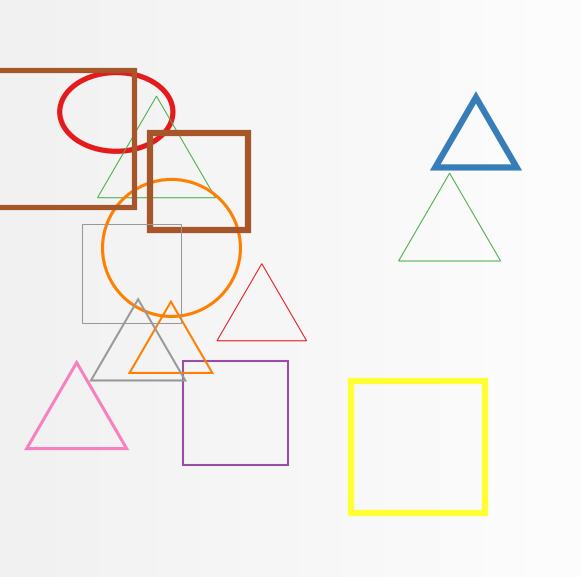[{"shape": "triangle", "thickness": 0.5, "radius": 0.45, "center": [0.45, 0.454]}, {"shape": "oval", "thickness": 2.5, "radius": 0.49, "center": [0.2, 0.805]}, {"shape": "triangle", "thickness": 3, "radius": 0.4, "center": [0.819, 0.75]}, {"shape": "triangle", "thickness": 0.5, "radius": 0.51, "center": [0.774, 0.598]}, {"shape": "triangle", "thickness": 0.5, "radius": 0.59, "center": [0.269, 0.715]}, {"shape": "square", "thickness": 1, "radius": 0.45, "center": [0.405, 0.284]}, {"shape": "circle", "thickness": 1.5, "radius": 0.59, "center": [0.295, 0.57]}, {"shape": "triangle", "thickness": 1, "radius": 0.41, "center": [0.294, 0.394]}, {"shape": "square", "thickness": 3, "radius": 0.57, "center": [0.719, 0.225]}, {"shape": "square", "thickness": 2.5, "radius": 0.59, "center": [0.112, 0.759]}, {"shape": "square", "thickness": 3, "radius": 0.42, "center": [0.342, 0.685]}, {"shape": "triangle", "thickness": 1.5, "radius": 0.5, "center": [0.132, 0.272]}, {"shape": "square", "thickness": 0.5, "radius": 0.43, "center": [0.227, 0.526]}, {"shape": "triangle", "thickness": 1, "radius": 0.47, "center": [0.238, 0.387]}]